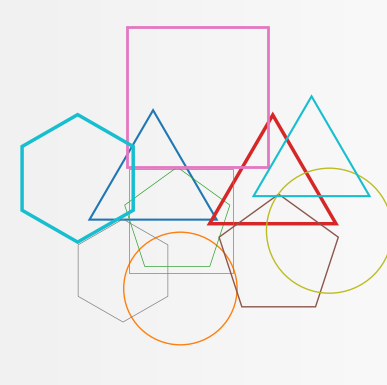[{"shape": "triangle", "thickness": 1.5, "radius": 0.95, "center": [0.395, 0.524]}, {"shape": "circle", "thickness": 1, "radius": 0.73, "center": [0.465, 0.251]}, {"shape": "pentagon", "thickness": 0.5, "radius": 0.71, "center": [0.457, 0.423]}, {"shape": "triangle", "thickness": 2.5, "radius": 0.94, "center": [0.704, 0.513]}, {"shape": "square", "thickness": 0.5, "radius": 0.67, "center": [0.468, 0.426]}, {"shape": "pentagon", "thickness": 1, "radius": 0.81, "center": [0.719, 0.334]}, {"shape": "square", "thickness": 2, "radius": 0.91, "center": [0.51, 0.748]}, {"shape": "hexagon", "thickness": 0.5, "radius": 0.67, "center": [0.317, 0.297]}, {"shape": "circle", "thickness": 1, "radius": 0.81, "center": [0.85, 0.401]}, {"shape": "hexagon", "thickness": 2.5, "radius": 0.83, "center": [0.2, 0.537]}, {"shape": "triangle", "thickness": 1.5, "radius": 0.86, "center": [0.804, 0.577]}]